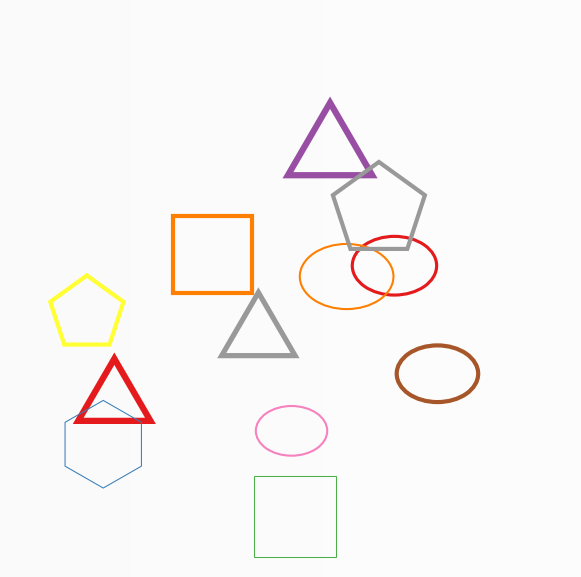[{"shape": "oval", "thickness": 1.5, "radius": 0.36, "center": [0.679, 0.539]}, {"shape": "triangle", "thickness": 3, "radius": 0.36, "center": [0.197, 0.306]}, {"shape": "hexagon", "thickness": 0.5, "radius": 0.38, "center": [0.178, 0.23]}, {"shape": "square", "thickness": 0.5, "radius": 0.35, "center": [0.507, 0.105]}, {"shape": "triangle", "thickness": 3, "radius": 0.42, "center": [0.568, 0.738]}, {"shape": "oval", "thickness": 1, "radius": 0.4, "center": [0.596, 0.52]}, {"shape": "square", "thickness": 2, "radius": 0.34, "center": [0.366, 0.558]}, {"shape": "pentagon", "thickness": 2, "radius": 0.33, "center": [0.149, 0.456]}, {"shape": "oval", "thickness": 2, "radius": 0.35, "center": [0.753, 0.352]}, {"shape": "oval", "thickness": 1, "radius": 0.31, "center": [0.502, 0.253]}, {"shape": "pentagon", "thickness": 2, "radius": 0.42, "center": [0.652, 0.635]}, {"shape": "triangle", "thickness": 2.5, "radius": 0.36, "center": [0.445, 0.42]}]